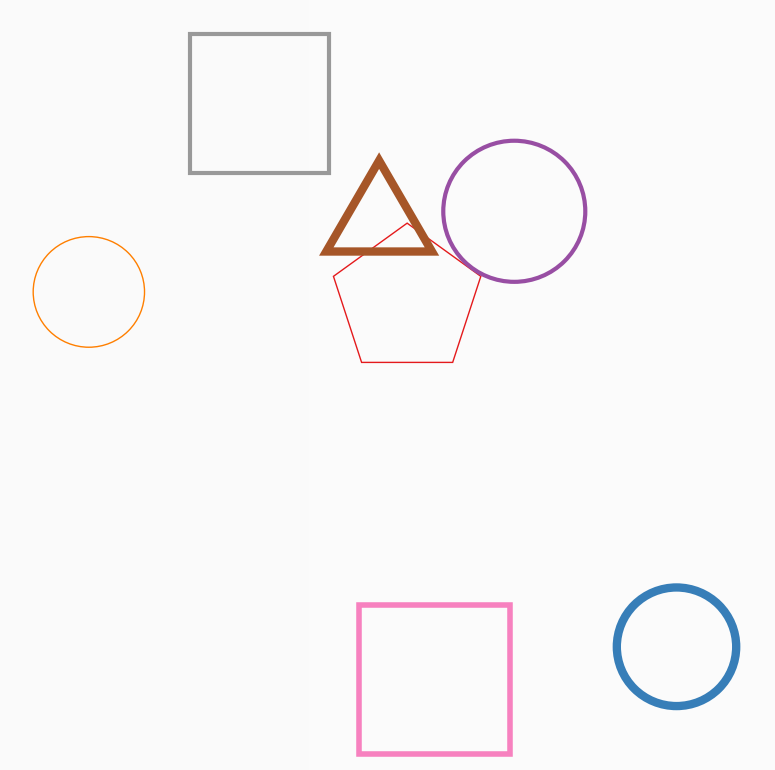[{"shape": "pentagon", "thickness": 0.5, "radius": 0.5, "center": [0.525, 0.61]}, {"shape": "circle", "thickness": 3, "radius": 0.39, "center": [0.873, 0.16]}, {"shape": "circle", "thickness": 1.5, "radius": 0.46, "center": [0.664, 0.726]}, {"shape": "circle", "thickness": 0.5, "radius": 0.36, "center": [0.115, 0.621]}, {"shape": "triangle", "thickness": 3, "radius": 0.39, "center": [0.489, 0.713]}, {"shape": "square", "thickness": 2, "radius": 0.49, "center": [0.56, 0.118]}, {"shape": "square", "thickness": 1.5, "radius": 0.45, "center": [0.335, 0.866]}]